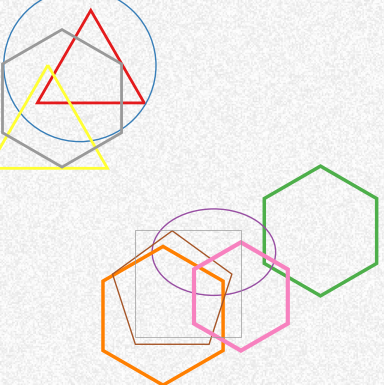[{"shape": "triangle", "thickness": 2, "radius": 0.8, "center": [0.236, 0.813]}, {"shape": "circle", "thickness": 1, "radius": 0.99, "center": [0.207, 0.83]}, {"shape": "hexagon", "thickness": 2.5, "radius": 0.84, "center": [0.832, 0.4]}, {"shape": "oval", "thickness": 1, "radius": 0.8, "center": [0.556, 0.345]}, {"shape": "hexagon", "thickness": 2.5, "radius": 0.9, "center": [0.423, 0.18]}, {"shape": "triangle", "thickness": 2, "radius": 0.89, "center": [0.124, 0.652]}, {"shape": "pentagon", "thickness": 1, "radius": 0.81, "center": [0.447, 0.238]}, {"shape": "hexagon", "thickness": 3, "radius": 0.7, "center": [0.626, 0.23]}, {"shape": "square", "thickness": 0.5, "radius": 0.69, "center": [0.489, 0.263]}, {"shape": "hexagon", "thickness": 2, "radius": 0.89, "center": [0.161, 0.745]}]